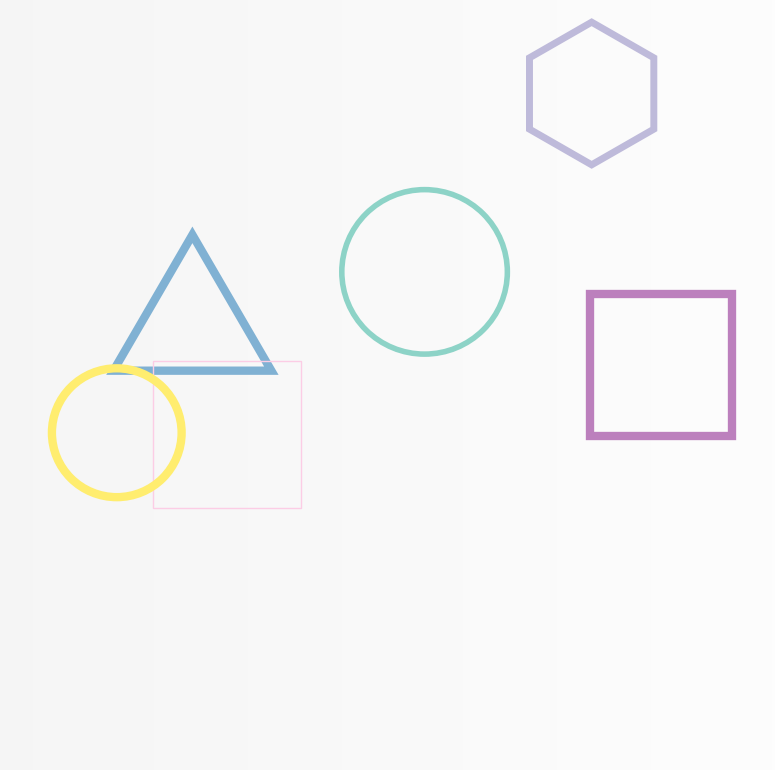[{"shape": "circle", "thickness": 2, "radius": 0.53, "center": [0.548, 0.647]}, {"shape": "hexagon", "thickness": 2.5, "radius": 0.46, "center": [0.763, 0.879]}, {"shape": "triangle", "thickness": 3, "radius": 0.59, "center": [0.248, 0.577]}, {"shape": "square", "thickness": 0.5, "radius": 0.48, "center": [0.293, 0.435]}, {"shape": "square", "thickness": 3, "radius": 0.46, "center": [0.853, 0.526]}, {"shape": "circle", "thickness": 3, "radius": 0.42, "center": [0.151, 0.438]}]